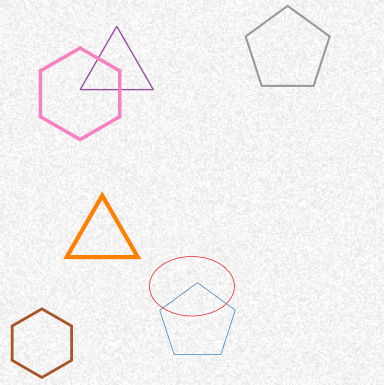[{"shape": "oval", "thickness": 0.5, "radius": 0.55, "center": [0.498, 0.256]}, {"shape": "pentagon", "thickness": 0.5, "radius": 0.52, "center": [0.513, 0.162]}, {"shape": "triangle", "thickness": 1, "radius": 0.55, "center": [0.303, 0.822]}, {"shape": "triangle", "thickness": 3, "radius": 0.53, "center": [0.266, 0.386]}, {"shape": "hexagon", "thickness": 2, "radius": 0.45, "center": [0.109, 0.109]}, {"shape": "hexagon", "thickness": 2.5, "radius": 0.59, "center": [0.208, 0.756]}, {"shape": "pentagon", "thickness": 1.5, "radius": 0.57, "center": [0.747, 0.87]}]